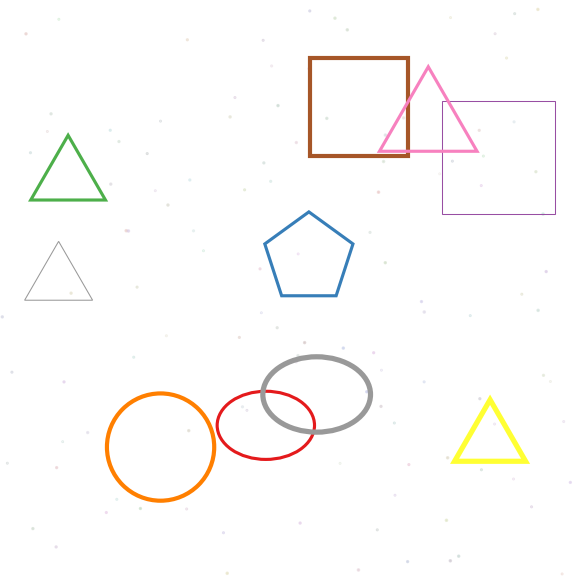[{"shape": "oval", "thickness": 1.5, "radius": 0.42, "center": [0.46, 0.263]}, {"shape": "pentagon", "thickness": 1.5, "radius": 0.4, "center": [0.535, 0.552]}, {"shape": "triangle", "thickness": 1.5, "radius": 0.37, "center": [0.118, 0.69]}, {"shape": "square", "thickness": 0.5, "radius": 0.49, "center": [0.864, 0.726]}, {"shape": "circle", "thickness": 2, "radius": 0.46, "center": [0.278, 0.225]}, {"shape": "triangle", "thickness": 2.5, "radius": 0.36, "center": [0.849, 0.236]}, {"shape": "square", "thickness": 2, "radius": 0.43, "center": [0.621, 0.814]}, {"shape": "triangle", "thickness": 1.5, "radius": 0.49, "center": [0.742, 0.786]}, {"shape": "triangle", "thickness": 0.5, "radius": 0.34, "center": [0.101, 0.513]}, {"shape": "oval", "thickness": 2.5, "radius": 0.47, "center": [0.548, 0.316]}]